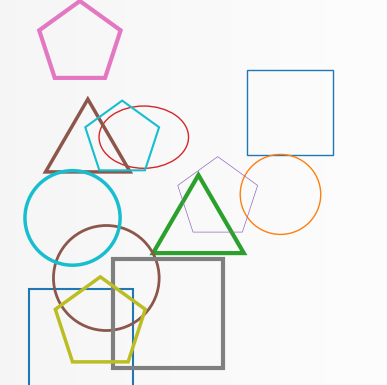[{"shape": "square", "thickness": 1.5, "radius": 0.67, "center": [0.209, 0.116]}, {"shape": "square", "thickness": 1, "radius": 0.55, "center": [0.749, 0.709]}, {"shape": "circle", "thickness": 1, "radius": 0.52, "center": [0.724, 0.495]}, {"shape": "triangle", "thickness": 3, "radius": 0.68, "center": [0.512, 0.41]}, {"shape": "oval", "thickness": 1, "radius": 0.58, "center": [0.371, 0.644]}, {"shape": "pentagon", "thickness": 0.5, "radius": 0.54, "center": [0.562, 0.485]}, {"shape": "circle", "thickness": 2, "radius": 0.68, "center": [0.274, 0.278]}, {"shape": "triangle", "thickness": 2.5, "radius": 0.63, "center": [0.227, 0.616]}, {"shape": "pentagon", "thickness": 3, "radius": 0.55, "center": [0.206, 0.887]}, {"shape": "square", "thickness": 3, "radius": 0.71, "center": [0.433, 0.186]}, {"shape": "pentagon", "thickness": 2.5, "radius": 0.61, "center": [0.259, 0.159]}, {"shape": "pentagon", "thickness": 1.5, "radius": 0.5, "center": [0.315, 0.639]}, {"shape": "circle", "thickness": 2.5, "radius": 0.61, "center": [0.187, 0.434]}]